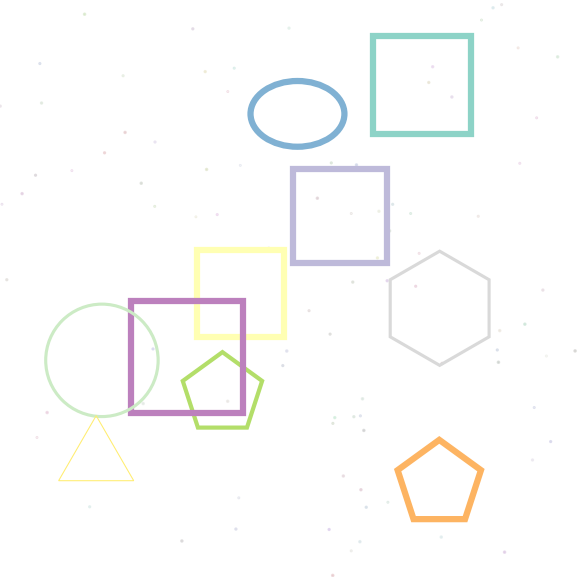[{"shape": "square", "thickness": 3, "radius": 0.43, "center": [0.731, 0.852]}, {"shape": "square", "thickness": 3, "radius": 0.38, "center": [0.416, 0.491]}, {"shape": "square", "thickness": 3, "radius": 0.4, "center": [0.589, 0.625]}, {"shape": "oval", "thickness": 3, "radius": 0.41, "center": [0.515, 0.802]}, {"shape": "pentagon", "thickness": 3, "radius": 0.38, "center": [0.761, 0.162]}, {"shape": "pentagon", "thickness": 2, "radius": 0.36, "center": [0.385, 0.317]}, {"shape": "hexagon", "thickness": 1.5, "radius": 0.49, "center": [0.761, 0.465]}, {"shape": "square", "thickness": 3, "radius": 0.48, "center": [0.324, 0.381]}, {"shape": "circle", "thickness": 1.5, "radius": 0.49, "center": [0.176, 0.375]}, {"shape": "triangle", "thickness": 0.5, "radius": 0.38, "center": [0.167, 0.204]}]